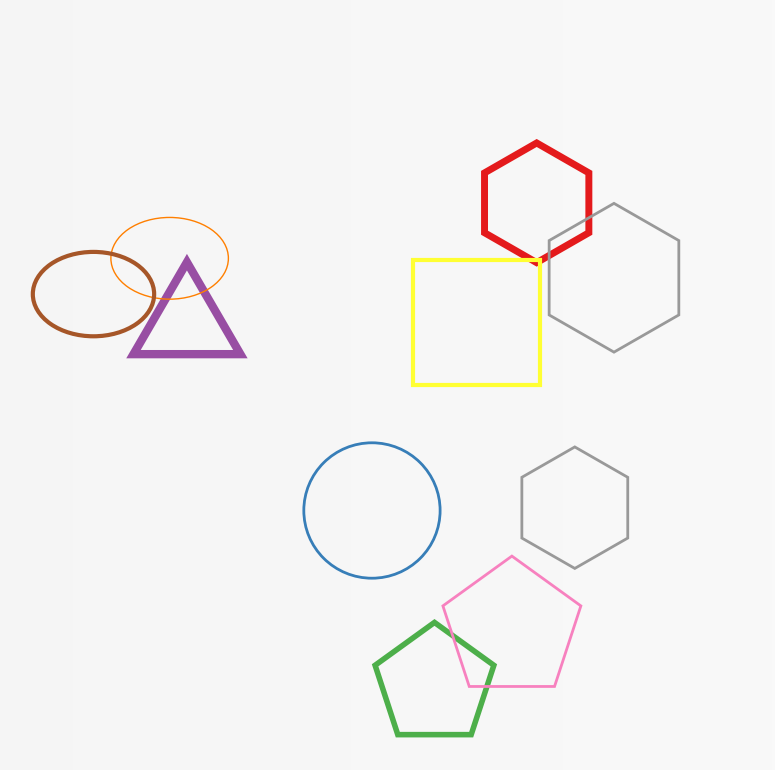[{"shape": "hexagon", "thickness": 2.5, "radius": 0.39, "center": [0.693, 0.737]}, {"shape": "circle", "thickness": 1, "radius": 0.44, "center": [0.48, 0.337]}, {"shape": "pentagon", "thickness": 2, "radius": 0.4, "center": [0.561, 0.111]}, {"shape": "triangle", "thickness": 3, "radius": 0.4, "center": [0.241, 0.58]}, {"shape": "oval", "thickness": 0.5, "radius": 0.38, "center": [0.219, 0.665]}, {"shape": "square", "thickness": 1.5, "radius": 0.41, "center": [0.615, 0.581]}, {"shape": "oval", "thickness": 1.5, "radius": 0.39, "center": [0.121, 0.618]}, {"shape": "pentagon", "thickness": 1, "radius": 0.47, "center": [0.661, 0.184]}, {"shape": "hexagon", "thickness": 1, "radius": 0.39, "center": [0.742, 0.341]}, {"shape": "hexagon", "thickness": 1, "radius": 0.48, "center": [0.792, 0.639]}]